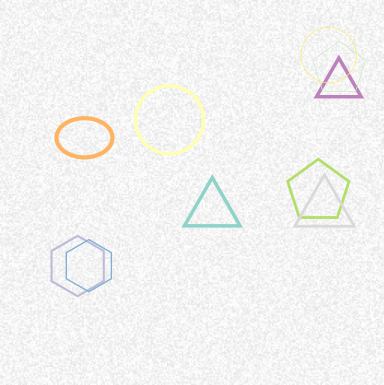[{"shape": "triangle", "thickness": 2.5, "radius": 0.42, "center": [0.551, 0.455]}, {"shape": "circle", "thickness": 2.5, "radius": 0.44, "center": [0.44, 0.689]}, {"shape": "hexagon", "thickness": 1.5, "radius": 0.39, "center": [0.202, 0.309]}, {"shape": "hexagon", "thickness": 1, "radius": 0.34, "center": [0.231, 0.31]}, {"shape": "oval", "thickness": 3, "radius": 0.36, "center": [0.219, 0.642]}, {"shape": "pentagon", "thickness": 2, "radius": 0.42, "center": [0.827, 0.503]}, {"shape": "triangle", "thickness": 2, "radius": 0.45, "center": [0.843, 0.457]}, {"shape": "triangle", "thickness": 2.5, "radius": 0.34, "center": [0.88, 0.782]}, {"shape": "pentagon", "thickness": 0.5, "radius": 0.36, "center": [0.881, 0.821]}, {"shape": "circle", "thickness": 0.5, "radius": 0.36, "center": [0.854, 0.857]}]